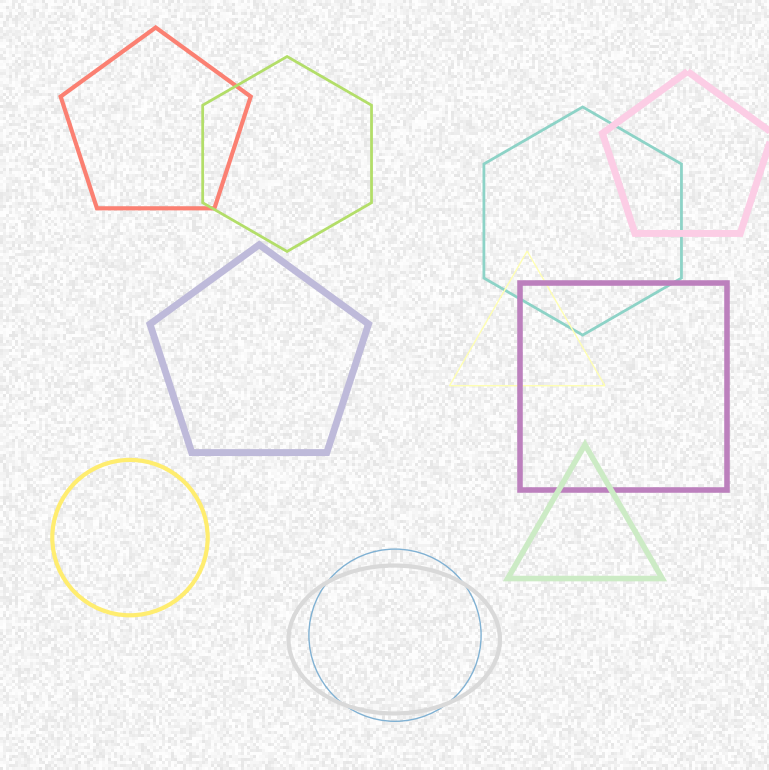[{"shape": "hexagon", "thickness": 1, "radius": 0.74, "center": [0.757, 0.713]}, {"shape": "triangle", "thickness": 0.5, "radius": 0.58, "center": [0.685, 0.557]}, {"shape": "pentagon", "thickness": 2.5, "radius": 0.75, "center": [0.337, 0.533]}, {"shape": "pentagon", "thickness": 1.5, "radius": 0.65, "center": [0.202, 0.834]}, {"shape": "circle", "thickness": 0.5, "radius": 0.56, "center": [0.513, 0.175]}, {"shape": "hexagon", "thickness": 1, "radius": 0.63, "center": [0.373, 0.8]}, {"shape": "pentagon", "thickness": 2.5, "radius": 0.58, "center": [0.893, 0.791]}, {"shape": "oval", "thickness": 1.5, "radius": 0.69, "center": [0.512, 0.169]}, {"shape": "square", "thickness": 2, "radius": 0.67, "center": [0.809, 0.498]}, {"shape": "triangle", "thickness": 2, "radius": 0.58, "center": [0.76, 0.307]}, {"shape": "circle", "thickness": 1.5, "radius": 0.5, "center": [0.169, 0.302]}]